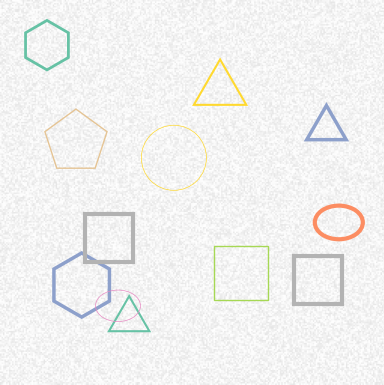[{"shape": "triangle", "thickness": 1.5, "radius": 0.3, "center": [0.335, 0.17]}, {"shape": "hexagon", "thickness": 2, "radius": 0.32, "center": [0.122, 0.883]}, {"shape": "oval", "thickness": 3, "radius": 0.31, "center": [0.88, 0.422]}, {"shape": "hexagon", "thickness": 2.5, "radius": 0.42, "center": [0.212, 0.26]}, {"shape": "triangle", "thickness": 2.5, "radius": 0.3, "center": [0.848, 0.667]}, {"shape": "oval", "thickness": 0.5, "radius": 0.29, "center": [0.306, 0.206]}, {"shape": "square", "thickness": 1, "radius": 0.35, "center": [0.626, 0.292]}, {"shape": "circle", "thickness": 0.5, "radius": 0.42, "center": [0.452, 0.59]}, {"shape": "triangle", "thickness": 1.5, "radius": 0.39, "center": [0.572, 0.767]}, {"shape": "pentagon", "thickness": 1, "radius": 0.42, "center": [0.197, 0.632]}, {"shape": "square", "thickness": 3, "radius": 0.31, "center": [0.825, 0.272]}, {"shape": "square", "thickness": 3, "radius": 0.31, "center": [0.283, 0.382]}]